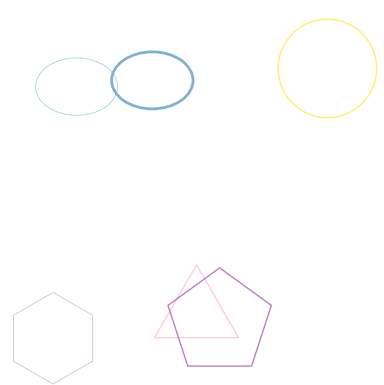[{"shape": "oval", "thickness": 0.5, "radius": 0.53, "center": [0.199, 0.775]}, {"shape": "hexagon", "thickness": 0.5, "radius": 0.59, "center": [0.138, 0.121]}, {"shape": "oval", "thickness": 2, "radius": 0.53, "center": [0.396, 0.791]}, {"shape": "triangle", "thickness": 1, "radius": 0.63, "center": [0.511, 0.186]}, {"shape": "pentagon", "thickness": 1, "radius": 0.71, "center": [0.571, 0.163]}, {"shape": "circle", "thickness": 1, "radius": 0.64, "center": [0.85, 0.822]}]